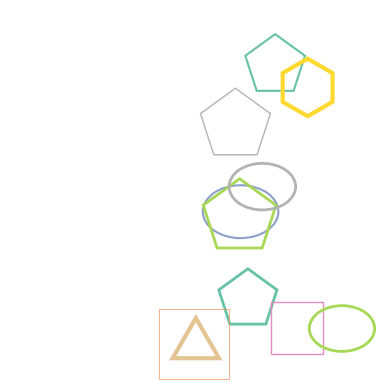[{"shape": "pentagon", "thickness": 2, "radius": 0.4, "center": [0.644, 0.222]}, {"shape": "pentagon", "thickness": 1.5, "radius": 0.41, "center": [0.715, 0.83]}, {"shape": "square", "thickness": 0.5, "radius": 0.45, "center": [0.503, 0.105]}, {"shape": "oval", "thickness": 1.5, "radius": 0.49, "center": [0.625, 0.45]}, {"shape": "square", "thickness": 1, "radius": 0.34, "center": [0.772, 0.147]}, {"shape": "oval", "thickness": 2, "radius": 0.42, "center": [0.888, 0.147]}, {"shape": "pentagon", "thickness": 2, "radius": 0.5, "center": [0.622, 0.436]}, {"shape": "hexagon", "thickness": 3, "radius": 0.37, "center": [0.799, 0.773]}, {"shape": "triangle", "thickness": 3, "radius": 0.35, "center": [0.509, 0.104]}, {"shape": "pentagon", "thickness": 1, "radius": 0.48, "center": [0.612, 0.675]}, {"shape": "oval", "thickness": 2, "radius": 0.43, "center": [0.681, 0.515]}]